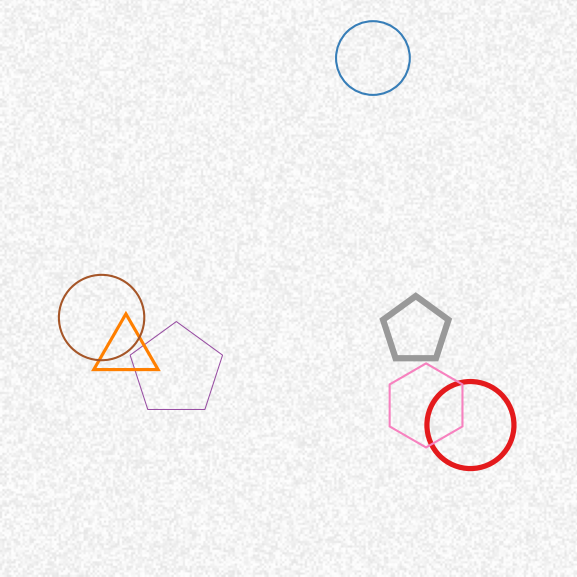[{"shape": "circle", "thickness": 2.5, "radius": 0.38, "center": [0.815, 0.263]}, {"shape": "circle", "thickness": 1, "radius": 0.32, "center": [0.646, 0.899]}, {"shape": "pentagon", "thickness": 0.5, "radius": 0.42, "center": [0.305, 0.358]}, {"shape": "triangle", "thickness": 1.5, "radius": 0.32, "center": [0.218, 0.391]}, {"shape": "circle", "thickness": 1, "radius": 0.37, "center": [0.176, 0.449]}, {"shape": "hexagon", "thickness": 1, "radius": 0.36, "center": [0.738, 0.297]}, {"shape": "pentagon", "thickness": 3, "radius": 0.3, "center": [0.72, 0.427]}]